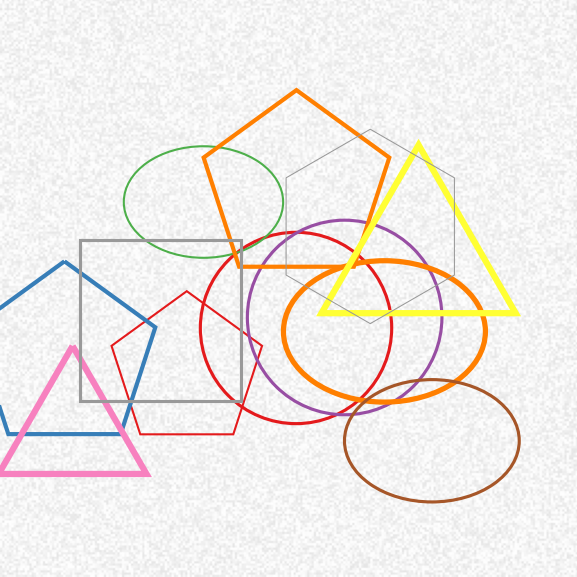[{"shape": "circle", "thickness": 1.5, "radius": 0.83, "center": [0.513, 0.431]}, {"shape": "pentagon", "thickness": 1, "radius": 0.69, "center": [0.323, 0.358]}, {"shape": "pentagon", "thickness": 2, "radius": 0.83, "center": [0.112, 0.381]}, {"shape": "oval", "thickness": 1, "radius": 0.69, "center": [0.352, 0.649]}, {"shape": "circle", "thickness": 1.5, "radius": 0.84, "center": [0.597, 0.449]}, {"shape": "pentagon", "thickness": 2, "radius": 0.85, "center": [0.513, 0.674]}, {"shape": "oval", "thickness": 2.5, "radius": 0.87, "center": [0.666, 0.425]}, {"shape": "triangle", "thickness": 3, "radius": 0.97, "center": [0.725, 0.554]}, {"shape": "oval", "thickness": 1.5, "radius": 0.76, "center": [0.748, 0.236]}, {"shape": "triangle", "thickness": 3, "radius": 0.74, "center": [0.126, 0.252]}, {"shape": "square", "thickness": 1.5, "radius": 0.7, "center": [0.278, 0.444]}, {"shape": "hexagon", "thickness": 0.5, "radius": 0.84, "center": [0.641, 0.607]}]